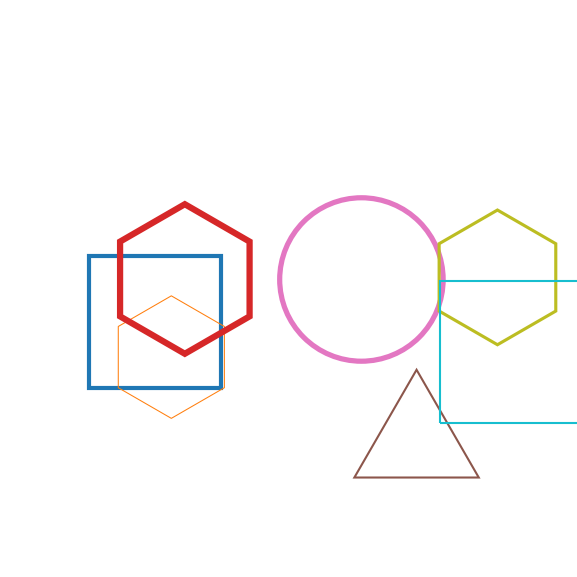[{"shape": "square", "thickness": 2, "radius": 0.57, "center": [0.268, 0.441]}, {"shape": "hexagon", "thickness": 0.5, "radius": 0.53, "center": [0.297, 0.381]}, {"shape": "hexagon", "thickness": 3, "radius": 0.65, "center": [0.32, 0.516]}, {"shape": "triangle", "thickness": 1, "radius": 0.62, "center": [0.721, 0.234]}, {"shape": "circle", "thickness": 2.5, "radius": 0.71, "center": [0.626, 0.515]}, {"shape": "hexagon", "thickness": 1.5, "radius": 0.58, "center": [0.861, 0.519]}, {"shape": "square", "thickness": 1, "radius": 0.61, "center": [0.884, 0.39]}]